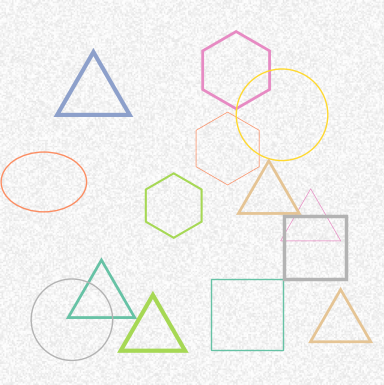[{"shape": "triangle", "thickness": 2, "radius": 0.5, "center": [0.263, 0.225]}, {"shape": "square", "thickness": 1, "radius": 0.46, "center": [0.641, 0.183]}, {"shape": "oval", "thickness": 1, "radius": 0.55, "center": [0.114, 0.527]}, {"shape": "hexagon", "thickness": 0.5, "radius": 0.47, "center": [0.591, 0.614]}, {"shape": "triangle", "thickness": 3, "radius": 0.54, "center": [0.243, 0.756]}, {"shape": "triangle", "thickness": 0.5, "radius": 0.45, "center": [0.807, 0.419]}, {"shape": "hexagon", "thickness": 2, "radius": 0.5, "center": [0.613, 0.818]}, {"shape": "triangle", "thickness": 3, "radius": 0.48, "center": [0.397, 0.137]}, {"shape": "hexagon", "thickness": 1.5, "radius": 0.42, "center": [0.451, 0.466]}, {"shape": "circle", "thickness": 1, "radius": 0.59, "center": [0.733, 0.702]}, {"shape": "triangle", "thickness": 2, "radius": 0.45, "center": [0.885, 0.158]}, {"shape": "triangle", "thickness": 2, "radius": 0.46, "center": [0.698, 0.491]}, {"shape": "square", "thickness": 2.5, "radius": 0.4, "center": [0.818, 0.357]}, {"shape": "circle", "thickness": 1, "radius": 0.53, "center": [0.187, 0.17]}]